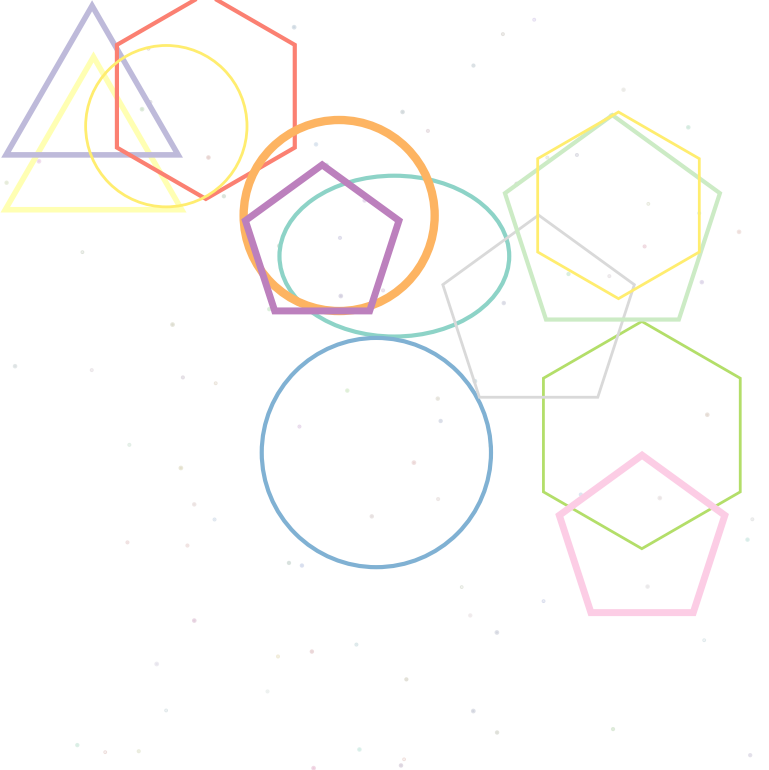[{"shape": "oval", "thickness": 1.5, "radius": 0.75, "center": [0.512, 0.667]}, {"shape": "triangle", "thickness": 2, "radius": 0.66, "center": [0.121, 0.794]}, {"shape": "triangle", "thickness": 2, "radius": 0.65, "center": [0.12, 0.863]}, {"shape": "hexagon", "thickness": 1.5, "radius": 0.67, "center": [0.267, 0.875]}, {"shape": "circle", "thickness": 1.5, "radius": 0.74, "center": [0.489, 0.412]}, {"shape": "circle", "thickness": 3, "radius": 0.62, "center": [0.44, 0.72]}, {"shape": "hexagon", "thickness": 1, "radius": 0.74, "center": [0.834, 0.435]}, {"shape": "pentagon", "thickness": 2.5, "radius": 0.57, "center": [0.834, 0.296]}, {"shape": "pentagon", "thickness": 1, "radius": 0.65, "center": [0.699, 0.59]}, {"shape": "pentagon", "thickness": 2.5, "radius": 0.52, "center": [0.418, 0.681]}, {"shape": "pentagon", "thickness": 1.5, "radius": 0.73, "center": [0.795, 0.704]}, {"shape": "hexagon", "thickness": 1, "radius": 0.61, "center": [0.803, 0.733]}, {"shape": "circle", "thickness": 1, "radius": 0.52, "center": [0.216, 0.836]}]